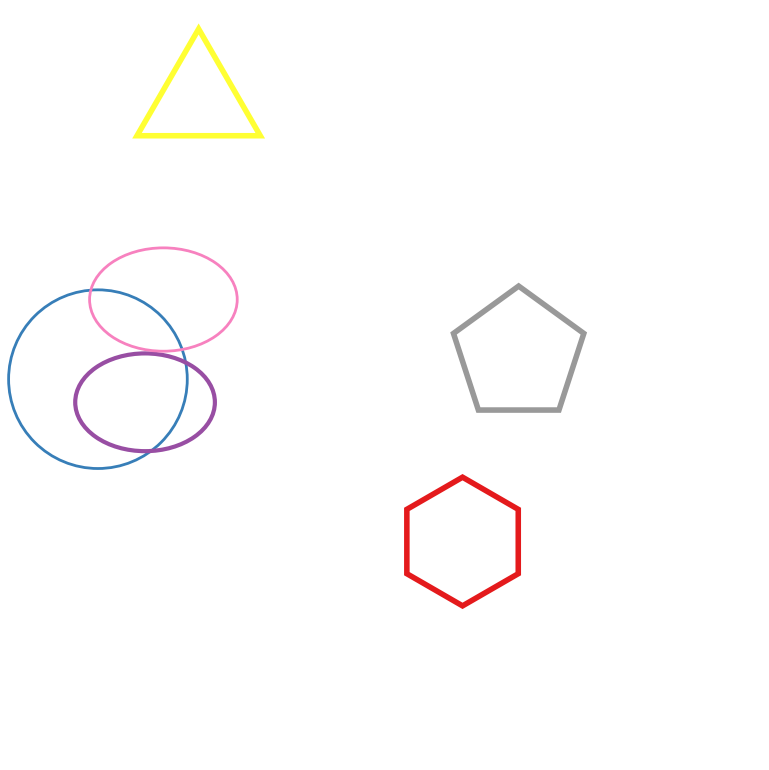[{"shape": "hexagon", "thickness": 2, "radius": 0.42, "center": [0.601, 0.297]}, {"shape": "circle", "thickness": 1, "radius": 0.58, "center": [0.127, 0.508]}, {"shape": "oval", "thickness": 1.5, "radius": 0.45, "center": [0.188, 0.478]}, {"shape": "triangle", "thickness": 2, "radius": 0.46, "center": [0.258, 0.87]}, {"shape": "oval", "thickness": 1, "radius": 0.48, "center": [0.212, 0.611]}, {"shape": "pentagon", "thickness": 2, "radius": 0.44, "center": [0.674, 0.539]}]